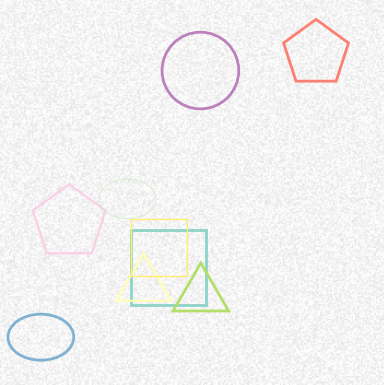[{"shape": "square", "thickness": 2, "radius": 0.49, "center": [0.438, 0.306]}, {"shape": "triangle", "thickness": 1.5, "radius": 0.41, "center": [0.373, 0.26]}, {"shape": "pentagon", "thickness": 2, "radius": 0.44, "center": [0.821, 0.861]}, {"shape": "oval", "thickness": 2, "radius": 0.43, "center": [0.106, 0.124]}, {"shape": "triangle", "thickness": 2, "radius": 0.42, "center": [0.522, 0.234]}, {"shape": "pentagon", "thickness": 1.5, "radius": 0.5, "center": [0.18, 0.422]}, {"shape": "circle", "thickness": 2, "radius": 0.5, "center": [0.521, 0.817]}, {"shape": "oval", "thickness": 0.5, "radius": 0.37, "center": [0.331, 0.484]}, {"shape": "square", "thickness": 1, "radius": 0.37, "center": [0.413, 0.356]}]